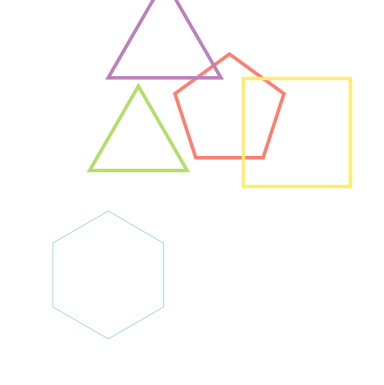[{"shape": "hexagon", "thickness": 0.5, "radius": 0.83, "center": [0.281, 0.286]}, {"shape": "pentagon", "thickness": 2.5, "radius": 0.74, "center": [0.596, 0.711]}, {"shape": "triangle", "thickness": 2.5, "radius": 0.73, "center": [0.359, 0.63]}, {"shape": "triangle", "thickness": 2.5, "radius": 0.85, "center": [0.427, 0.882]}, {"shape": "square", "thickness": 2.5, "radius": 0.7, "center": [0.77, 0.658]}]